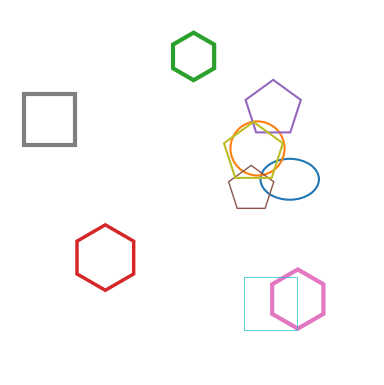[{"shape": "oval", "thickness": 1.5, "radius": 0.38, "center": [0.753, 0.534]}, {"shape": "circle", "thickness": 1.5, "radius": 0.35, "center": [0.669, 0.614]}, {"shape": "hexagon", "thickness": 3, "radius": 0.31, "center": [0.503, 0.853]}, {"shape": "hexagon", "thickness": 2.5, "radius": 0.42, "center": [0.274, 0.331]}, {"shape": "pentagon", "thickness": 1.5, "radius": 0.38, "center": [0.71, 0.717]}, {"shape": "pentagon", "thickness": 1, "radius": 0.31, "center": [0.652, 0.509]}, {"shape": "hexagon", "thickness": 3, "radius": 0.38, "center": [0.774, 0.223]}, {"shape": "square", "thickness": 3, "radius": 0.33, "center": [0.128, 0.69]}, {"shape": "pentagon", "thickness": 1.5, "radius": 0.4, "center": [0.658, 0.603]}, {"shape": "square", "thickness": 0.5, "radius": 0.34, "center": [0.703, 0.212]}]